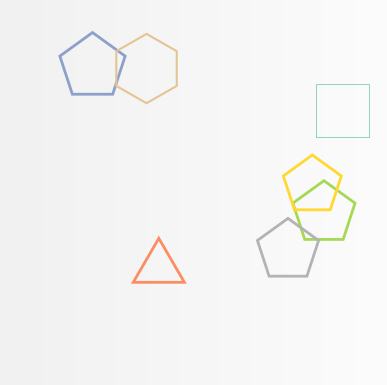[{"shape": "square", "thickness": 0.5, "radius": 0.34, "center": [0.883, 0.712]}, {"shape": "triangle", "thickness": 2, "radius": 0.38, "center": [0.41, 0.305]}, {"shape": "pentagon", "thickness": 2, "radius": 0.44, "center": [0.239, 0.827]}, {"shape": "pentagon", "thickness": 2, "radius": 0.42, "center": [0.836, 0.446]}, {"shape": "pentagon", "thickness": 2, "radius": 0.39, "center": [0.806, 0.519]}, {"shape": "hexagon", "thickness": 1.5, "radius": 0.45, "center": [0.378, 0.822]}, {"shape": "pentagon", "thickness": 2, "radius": 0.41, "center": [0.743, 0.35]}]